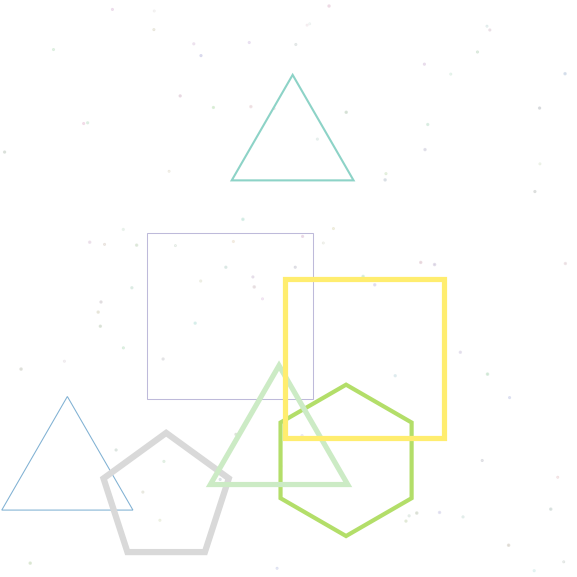[{"shape": "triangle", "thickness": 1, "radius": 0.61, "center": [0.507, 0.748]}, {"shape": "square", "thickness": 0.5, "radius": 0.72, "center": [0.398, 0.453]}, {"shape": "triangle", "thickness": 0.5, "radius": 0.66, "center": [0.117, 0.181]}, {"shape": "hexagon", "thickness": 2, "radius": 0.66, "center": [0.599, 0.202]}, {"shape": "pentagon", "thickness": 3, "radius": 0.57, "center": [0.288, 0.135]}, {"shape": "triangle", "thickness": 2.5, "radius": 0.69, "center": [0.483, 0.229]}, {"shape": "square", "thickness": 2.5, "radius": 0.69, "center": [0.632, 0.378]}]